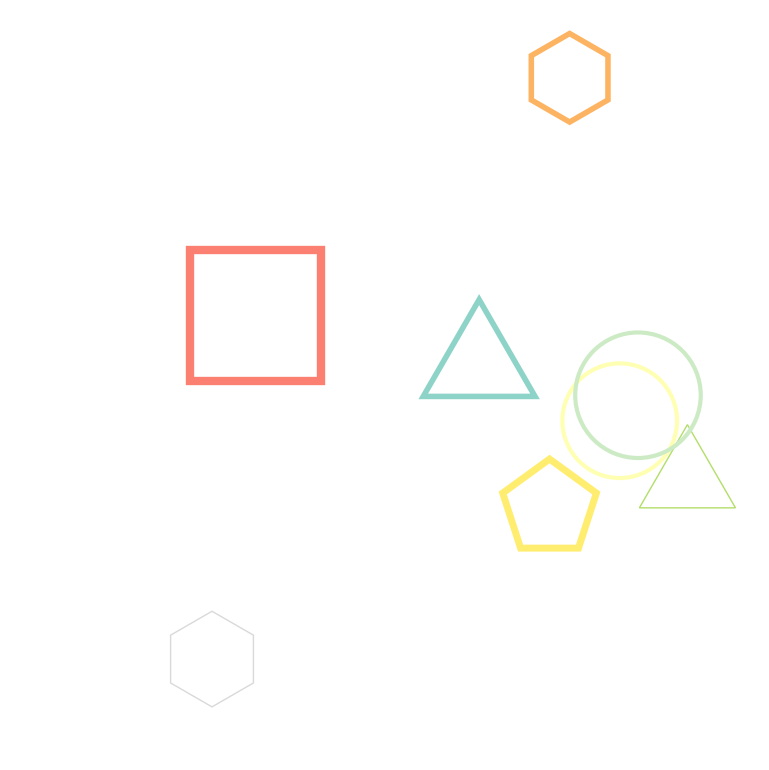[{"shape": "triangle", "thickness": 2, "radius": 0.42, "center": [0.622, 0.527]}, {"shape": "circle", "thickness": 1.5, "radius": 0.37, "center": [0.805, 0.454]}, {"shape": "square", "thickness": 3, "radius": 0.43, "center": [0.332, 0.59]}, {"shape": "hexagon", "thickness": 2, "radius": 0.29, "center": [0.74, 0.899]}, {"shape": "triangle", "thickness": 0.5, "radius": 0.36, "center": [0.893, 0.376]}, {"shape": "hexagon", "thickness": 0.5, "radius": 0.31, "center": [0.275, 0.144]}, {"shape": "circle", "thickness": 1.5, "radius": 0.41, "center": [0.829, 0.487]}, {"shape": "pentagon", "thickness": 2.5, "radius": 0.32, "center": [0.714, 0.34]}]